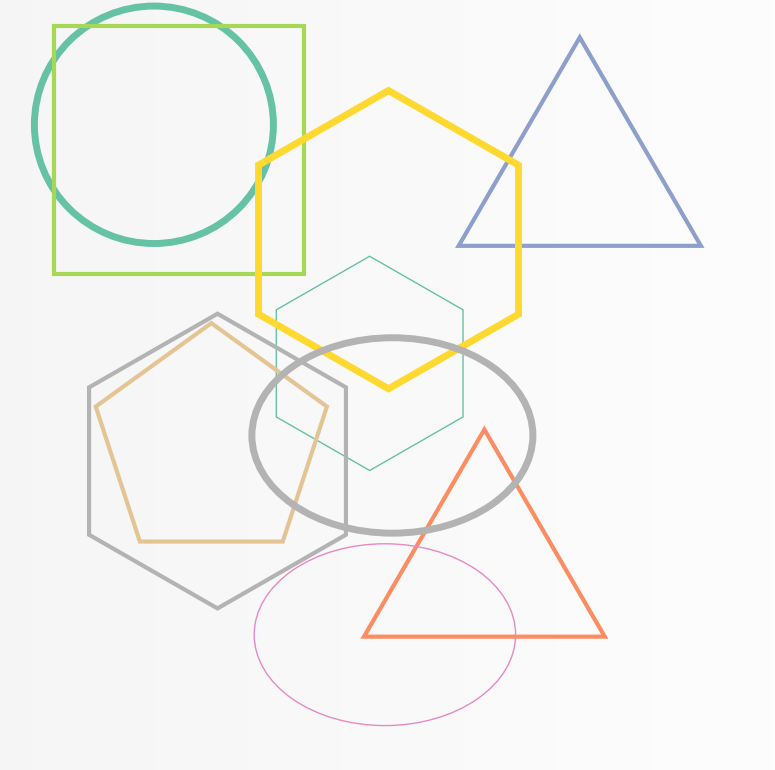[{"shape": "circle", "thickness": 2.5, "radius": 0.77, "center": [0.199, 0.838]}, {"shape": "hexagon", "thickness": 0.5, "radius": 0.7, "center": [0.477, 0.528]}, {"shape": "triangle", "thickness": 1.5, "radius": 0.9, "center": [0.625, 0.263]}, {"shape": "triangle", "thickness": 1.5, "radius": 0.9, "center": [0.748, 0.771]}, {"shape": "oval", "thickness": 0.5, "radius": 0.84, "center": [0.497, 0.176]}, {"shape": "square", "thickness": 1.5, "radius": 0.81, "center": [0.23, 0.805]}, {"shape": "hexagon", "thickness": 2.5, "radius": 0.97, "center": [0.501, 0.689]}, {"shape": "pentagon", "thickness": 1.5, "radius": 0.78, "center": [0.273, 0.424]}, {"shape": "oval", "thickness": 2.5, "radius": 0.91, "center": [0.506, 0.434]}, {"shape": "hexagon", "thickness": 1.5, "radius": 0.96, "center": [0.281, 0.401]}]